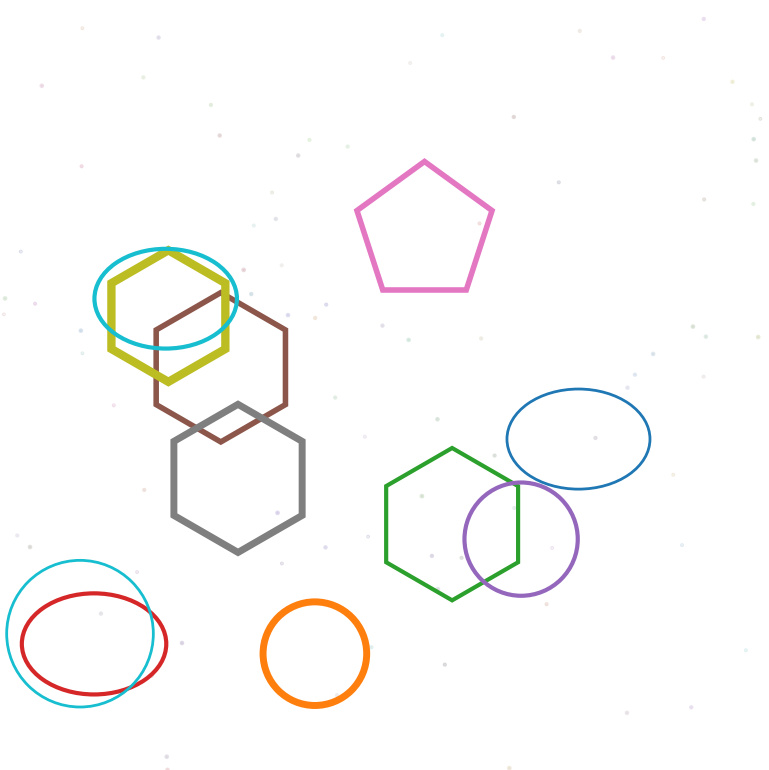[{"shape": "oval", "thickness": 1, "radius": 0.46, "center": [0.751, 0.43]}, {"shape": "circle", "thickness": 2.5, "radius": 0.34, "center": [0.409, 0.151]}, {"shape": "hexagon", "thickness": 1.5, "radius": 0.49, "center": [0.587, 0.319]}, {"shape": "oval", "thickness": 1.5, "radius": 0.47, "center": [0.122, 0.164]}, {"shape": "circle", "thickness": 1.5, "radius": 0.37, "center": [0.677, 0.3]}, {"shape": "hexagon", "thickness": 2, "radius": 0.48, "center": [0.287, 0.523]}, {"shape": "pentagon", "thickness": 2, "radius": 0.46, "center": [0.551, 0.698]}, {"shape": "hexagon", "thickness": 2.5, "radius": 0.48, "center": [0.309, 0.379]}, {"shape": "hexagon", "thickness": 3, "radius": 0.43, "center": [0.219, 0.59]}, {"shape": "circle", "thickness": 1, "radius": 0.48, "center": [0.104, 0.177]}, {"shape": "oval", "thickness": 1.5, "radius": 0.46, "center": [0.215, 0.612]}]